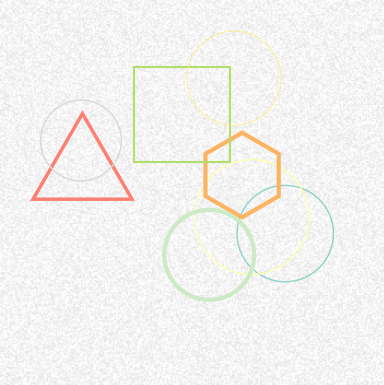[{"shape": "circle", "thickness": 1, "radius": 0.63, "center": [0.741, 0.393]}, {"shape": "circle", "thickness": 1, "radius": 0.75, "center": [0.653, 0.436]}, {"shape": "triangle", "thickness": 2.5, "radius": 0.74, "center": [0.214, 0.557]}, {"shape": "hexagon", "thickness": 3, "radius": 0.55, "center": [0.629, 0.545]}, {"shape": "square", "thickness": 1.5, "radius": 0.62, "center": [0.472, 0.703]}, {"shape": "circle", "thickness": 1, "radius": 0.52, "center": [0.21, 0.635]}, {"shape": "circle", "thickness": 3, "radius": 0.58, "center": [0.543, 0.338]}, {"shape": "circle", "thickness": 0.5, "radius": 0.61, "center": [0.608, 0.797]}]